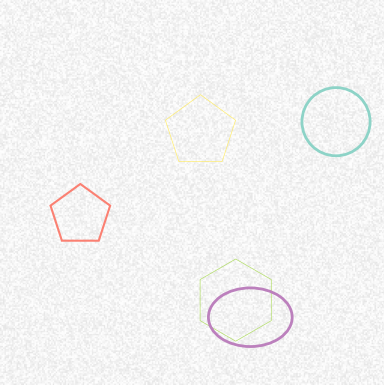[{"shape": "circle", "thickness": 2, "radius": 0.44, "center": [0.873, 0.684]}, {"shape": "pentagon", "thickness": 1.5, "radius": 0.41, "center": [0.209, 0.441]}, {"shape": "hexagon", "thickness": 0.5, "radius": 0.53, "center": [0.612, 0.221]}, {"shape": "oval", "thickness": 2, "radius": 0.54, "center": [0.65, 0.176]}, {"shape": "pentagon", "thickness": 0.5, "radius": 0.48, "center": [0.521, 0.658]}]